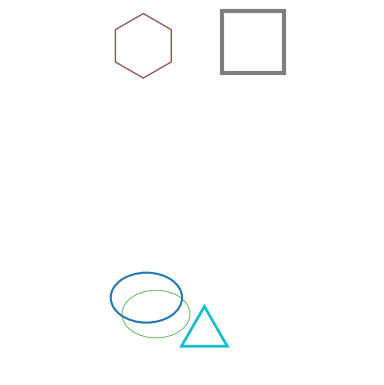[{"shape": "oval", "thickness": 1.5, "radius": 0.46, "center": [0.38, 0.227]}, {"shape": "oval", "thickness": 0.5, "radius": 0.44, "center": [0.405, 0.184]}, {"shape": "hexagon", "thickness": 1, "radius": 0.42, "center": [0.372, 0.881]}, {"shape": "square", "thickness": 3, "radius": 0.4, "center": [0.658, 0.89]}, {"shape": "triangle", "thickness": 2, "radius": 0.34, "center": [0.531, 0.135]}]